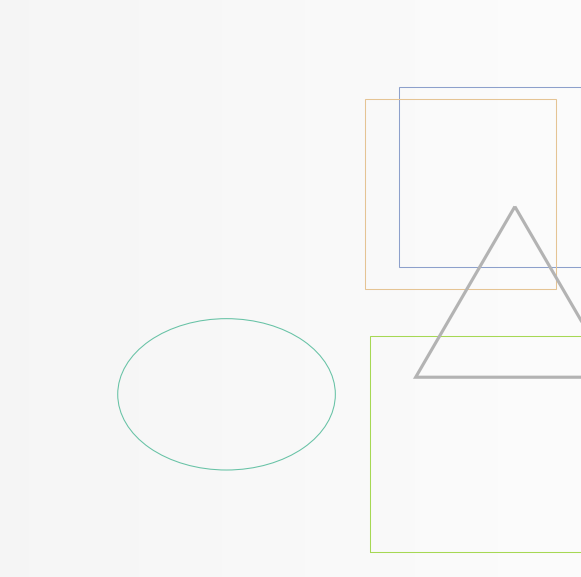[{"shape": "oval", "thickness": 0.5, "radius": 0.94, "center": [0.39, 0.316]}, {"shape": "square", "thickness": 0.5, "radius": 0.78, "center": [0.843, 0.693]}, {"shape": "square", "thickness": 0.5, "radius": 0.93, "center": [0.823, 0.231]}, {"shape": "square", "thickness": 0.5, "radius": 0.82, "center": [0.793, 0.663]}, {"shape": "triangle", "thickness": 1.5, "radius": 0.99, "center": [0.886, 0.444]}]